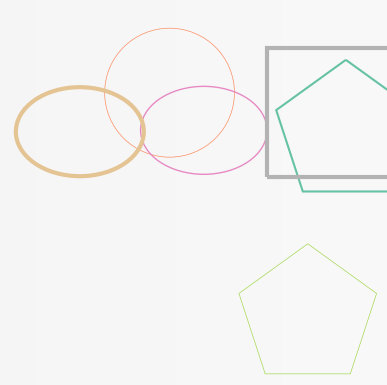[{"shape": "pentagon", "thickness": 1.5, "radius": 0.94, "center": [0.893, 0.656]}, {"shape": "circle", "thickness": 0.5, "radius": 0.84, "center": [0.438, 0.759]}, {"shape": "oval", "thickness": 1, "radius": 0.82, "center": [0.526, 0.661]}, {"shape": "pentagon", "thickness": 0.5, "radius": 0.93, "center": [0.794, 0.18]}, {"shape": "oval", "thickness": 3, "radius": 0.83, "center": [0.206, 0.658]}, {"shape": "square", "thickness": 3, "radius": 0.84, "center": [0.858, 0.709]}]